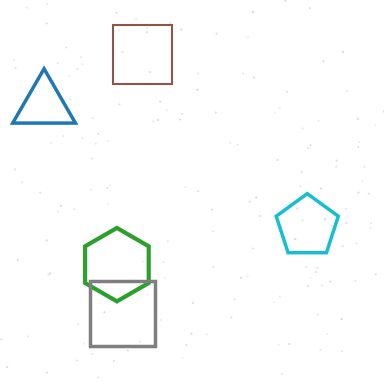[{"shape": "triangle", "thickness": 2.5, "radius": 0.47, "center": [0.114, 0.727]}, {"shape": "hexagon", "thickness": 3, "radius": 0.48, "center": [0.304, 0.313]}, {"shape": "square", "thickness": 1.5, "radius": 0.38, "center": [0.369, 0.859]}, {"shape": "square", "thickness": 2.5, "radius": 0.42, "center": [0.317, 0.186]}, {"shape": "pentagon", "thickness": 2.5, "radius": 0.42, "center": [0.798, 0.412]}]